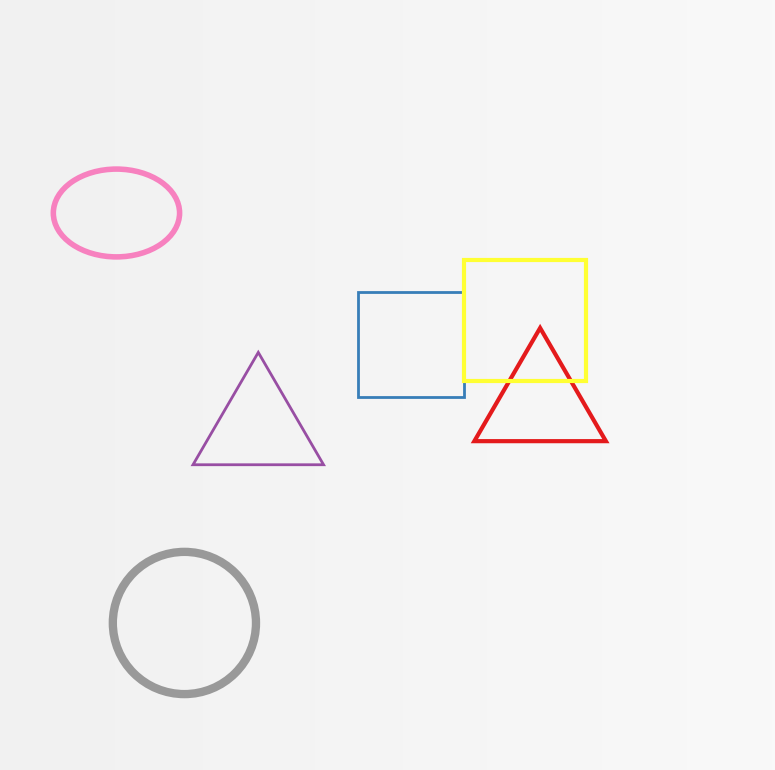[{"shape": "triangle", "thickness": 1.5, "radius": 0.49, "center": [0.697, 0.476]}, {"shape": "square", "thickness": 1, "radius": 0.34, "center": [0.53, 0.552]}, {"shape": "triangle", "thickness": 1, "radius": 0.49, "center": [0.333, 0.445]}, {"shape": "square", "thickness": 1.5, "radius": 0.39, "center": [0.677, 0.584]}, {"shape": "oval", "thickness": 2, "radius": 0.41, "center": [0.15, 0.723]}, {"shape": "circle", "thickness": 3, "radius": 0.46, "center": [0.238, 0.191]}]